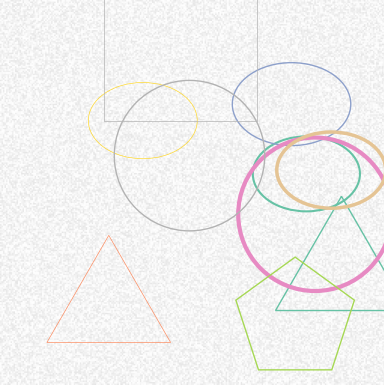[{"shape": "oval", "thickness": 1.5, "radius": 0.7, "center": [0.796, 0.548]}, {"shape": "triangle", "thickness": 1, "radius": 0.99, "center": [0.887, 0.292]}, {"shape": "triangle", "thickness": 0.5, "radius": 0.93, "center": [0.283, 0.203]}, {"shape": "oval", "thickness": 1, "radius": 0.77, "center": [0.757, 0.73]}, {"shape": "circle", "thickness": 3, "radius": 1.0, "center": [0.818, 0.443]}, {"shape": "pentagon", "thickness": 1, "radius": 0.81, "center": [0.767, 0.17]}, {"shape": "oval", "thickness": 0.5, "radius": 0.71, "center": [0.371, 0.687]}, {"shape": "oval", "thickness": 2.5, "radius": 0.71, "center": [0.86, 0.558]}, {"shape": "square", "thickness": 0.5, "radius": 1.0, "center": [0.469, 0.885]}, {"shape": "circle", "thickness": 1, "radius": 0.98, "center": [0.492, 0.596]}]